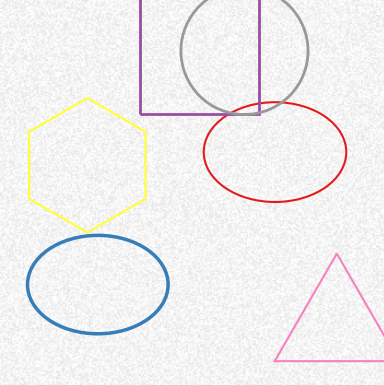[{"shape": "oval", "thickness": 1.5, "radius": 0.93, "center": [0.714, 0.605]}, {"shape": "oval", "thickness": 2.5, "radius": 0.91, "center": [0.254, 0.261]}, {"shape": "square", "thickness": 2, "radius": 0.77, "center": [0.518, 0.859]}, {"shape": "hexagon", "thickness": 1.5, "radius": 0.87, "center": [0.227, 0.571]}, {"shape": "triangle", "thickness": 1.5, "radius": 0.93, "center": [0.875, 0.155]}, {"shape": "circle", "thickness": 2, "radius": 0.83, "center": [0.635, 0.868]}]